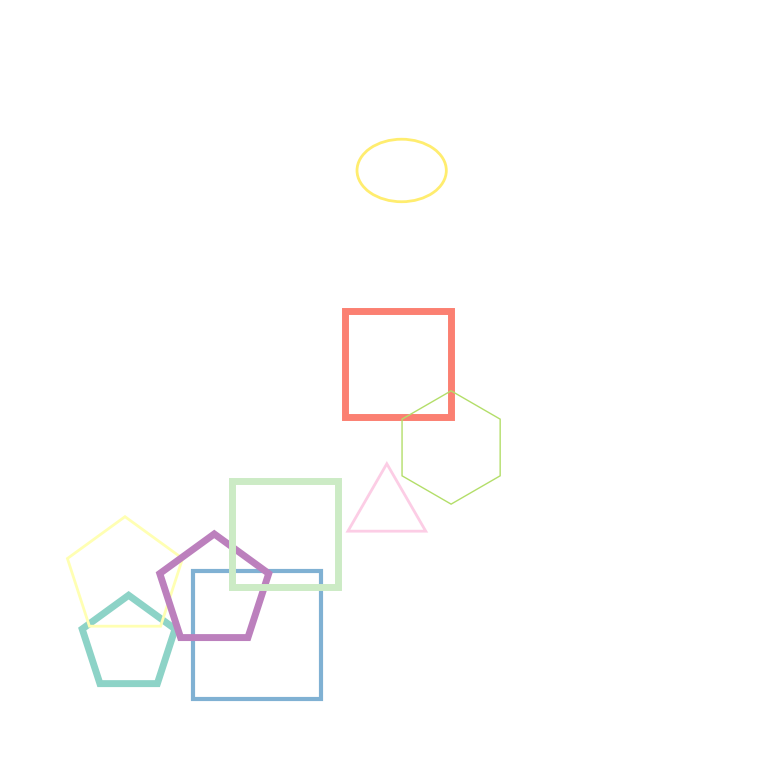[{"shape": "pentagon", "thickness": 2.5, "radius": 0.32, "center": [0.167, 0.163]}, {"shape": "pentagon", "thickness": 1, "radius": 0.39, "center": [0.162, 0.25]}, {"shape": "square", "thickness": 2.5, "radius": 0.35, "center": [0.517, 0.528]}, {"shape": "square", "thickness": 1.5, "radius": 0.42, "center": [0.334, 0.175]}, {"shape": "hexagon", "thickness": 0.5, "radius": 0.37, "center": [0.586, 0.419]}, {"shape": "triangle", "thickness": 1, "radius": 0.29, "center": [0.502, 0.339]}, {"shape": "pentagon", "thickness": 2.5, "radius": 0.37, "center": [0.278, 0.232]}, {"shape": "square", "thickness": 2.5, "radius": 0.34, "center": [0.37, 0.306]}, {"shape": "oval", "thickness": 1, "radius": 0.29, "center": [0.522, 0.779]}]